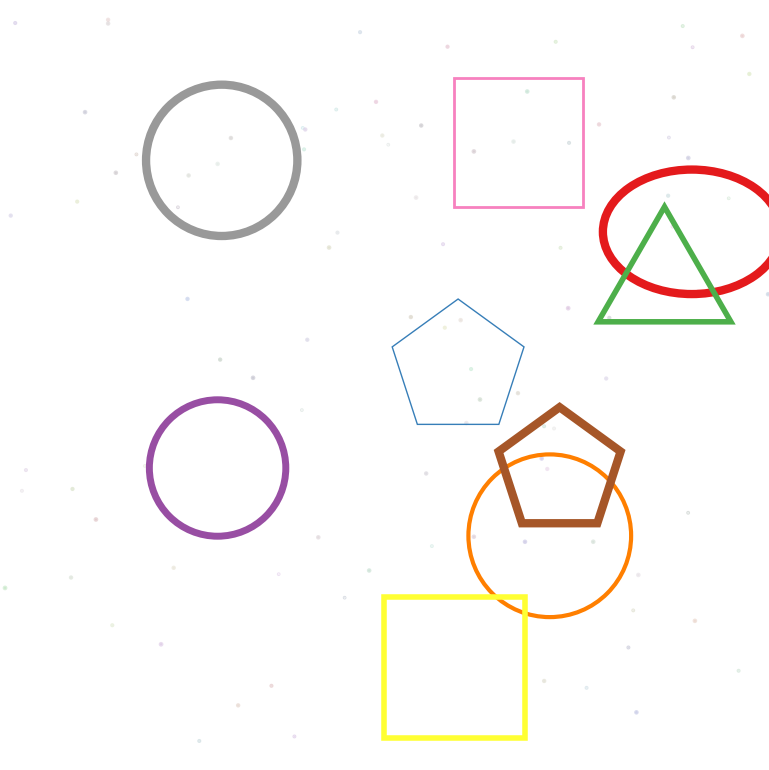[{"shape": "oval", "thickness": 3, "radius": 0.58, "center": [0.898, 0.699]}, {"shape": "pentagon", "thickness": 0.5, "radius": 0.45, "center": [0.595, 0.522]}, {"shape": "triangle", "thickness": 2, "radius": 0.5, "center": [0.863, 0.632]}, {"shape": "circle", "thickness": 2.5, "radius": 0.44, "center": [0.283, 0.392]}, {"shape": "circle", "thickness": 1.5, "radius": 0.53, "center": [0.714, 0.304]}, {"shape": "square", "thickness": 2, "radius": 0.46, "center": [0.59, 0.133]}, {"shape": "pentagon", "thickness": 3, "radius": 0.42, "center": [0.727, 0.388]}, {"shape": "square", "thickness": 1, "radius": 0.42, "center": [0.674, 0.815]}, {"shape": "circle", "thickness": 3, "radius": 0.49, "center": [0.288, 0.792]}]